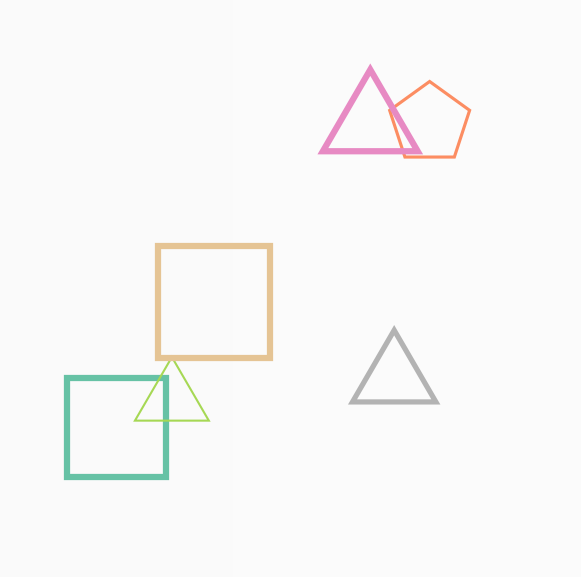[{"shape": "square", "thickness": 3, "radius": 0.43, "center": [0.2, 0.259]}, {"shape": "pentagon", "thickness": 1.5, "radius": 0.36, "center": [0.739, 0.786]}, {"shape": "triangle", "thickness": 3, "radius": 0.47, "center": [0.637, 0.784]}, {"shape": "triangle", "thickness": 1, "radius": 0.37, "center": [0.296, 0.307]}, {"shape": "square", "thickness": 3, "radius": 0.48, "center": [0.368, 0.476]}, {"shape": "triangle", "thickness": 2.5, "radius": 0.41, "center": [0.678, 0.345]}]